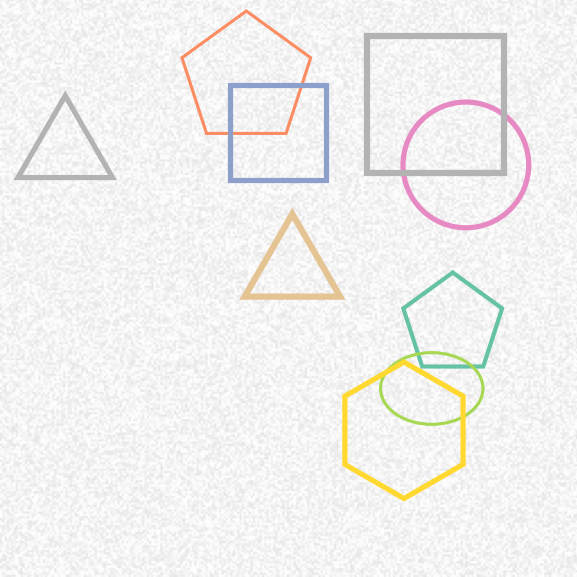[{"shape": "pentagon", "thickness": 2, "radius": 0.45, "center": [0.784, 0.437]}, {"shape": "pentagon", "thickness": 1.5, "radius": 0.59, "center": [0.427, 0.863]}, {"shape": "square", "thickness": 2.5, "radius": 0.41, "center": [0.481, 0.77]}, {"shape": "circle", "thickness": 2.5, "radius": 0.54, "center": [0.807, 0.714]}, {"shape": "oval", "thickness": 1.5, "radius": 0.44, "center": [0.748, 0.326]}, {"shape": "hexagon", "thickness": 2.5, "radius": 0.59, "center": [0.7, 0.254]}, {"shape": "triangle", "thickness": 3, "radius": 0.48, "center": [0.506, 0.533]}, {"shape": "triangle", "thickness": 2.5, "radius": 0.47, "center": [0.113, 0.739]}, {"shape": "square", "thickness": 3, "radius": 0.59, "center": [0.754, 0.818]}]